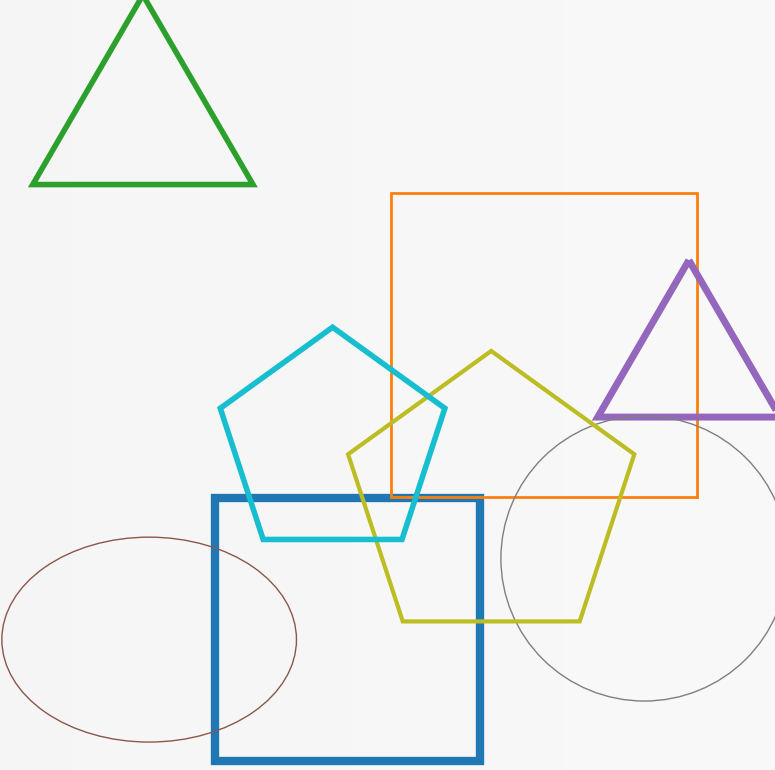[{"shape": "square", "thickness": 3, "radius": 0.85, "center": [0.448, 0.182]}, {"shape": "square", "thickness": 1, "radius": 0.99, "center": [0.702, 0.552]}, {"shape": "triangle", "thickness": 2, "radius": 0.82, "center": [0.184, 0.842]}, {"shape": "triangle", "thickness": 2.5, "radius": 0.68, "center": [0.889, 0.526]}, {"shape": "oval", "thickness": 0.5, "radius": 0.95, "center": [0.192, 0.169]}, {"shape": "circle", "thickness": 0.5, "radius": 0.93, "center": [0.831, 0.275]}, {"shape": "pentagon", "thickness": 1.5, "radius": 0.97, "center": [0.634, 0.35]}, {"shape": "pentagon", "thickness": 2, "radius": 0.76, "center": [0.429, 0.423]}]